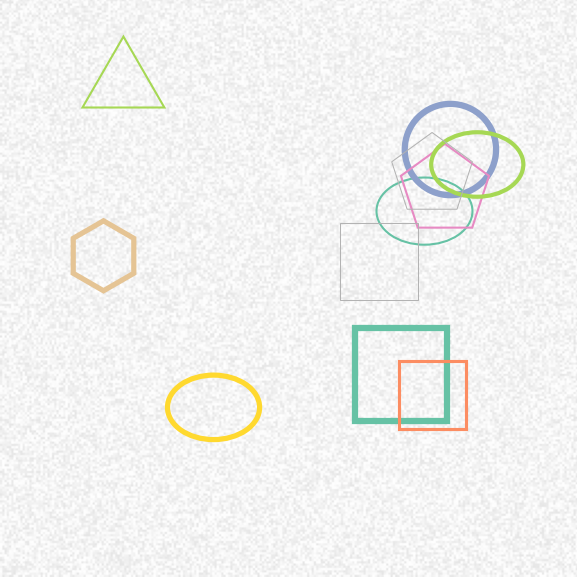[{"shape": "oval", "thickness": 1, "radius": 0.42, "center": [0.735, 0.634]}, {"shape": "square", "thickness": 3, "radius": 0.4, "center": [0.695, 0.351]}, {"shape": "square", "thickness": 1.5, "radius": 0.29, "center": [0.749, 0.315]}, {"shape": "circle", "thickness": 3, "radius": 0.4, "center": [0.78, 0.74]}, {"shape": "pentagon", "thickness": 1, "radius": 0.4, "center": [0.771, 0.67]}, {"shape": "oval", "thickness": 2, "radius": 0.4, "center": [0.826, 0.714]}, {"shape": "triangle", "thickness": 1, "radius": 0.41, "center": [0.214, 0.854]}, {"shape": "oval", "thickness": 2.5, "radius": 0.4, "center": [0.37, 0.294]}, {"shape": "hexagon", "thickness": 2.5, "radius": 0.3, "center": [0.179, 0.556]}, {"shape": "square", "thickness": 0.5, "radius": 0.33, "center": [0.656, 0.547]}, {"shape": "pentagon", "thickness": 0.5, "radius": 0.37, "center": [0.748, 0.696]}]